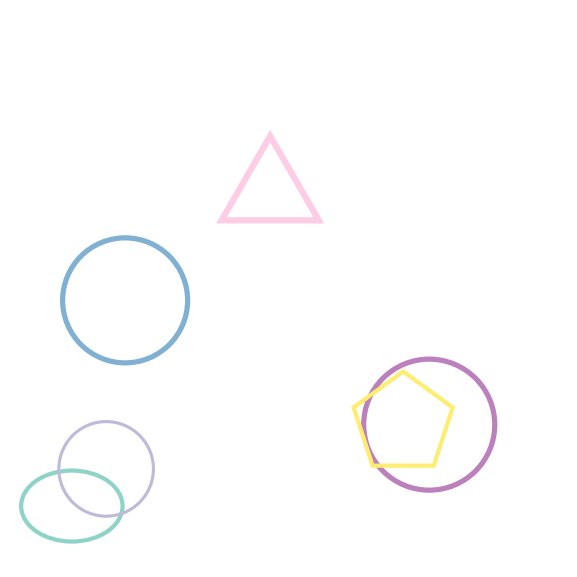[{"shape": "oval", "thickness": 2, "radius": 0.44, "center": [0.124, 0.123]}, {"shape": "circle", "thickness": 1.5, "radius": 0.41, "center": [0.184, 0.187]}, {"shape": "circle", "thickness": 2.5, "radius": 0.54, "center": [0.217, 0.479]}, {"shape": "triangle", "thickness": 3, "radius": 0.49, "center": [0.468, 0.666]}, {"shape": "circle", "thickness": 2.5, "radius": 0.57, "center": [0.743, 0.264]}, {"shape": "pentagon", "thickness": 2, "radius": 0.45, "center": [0.698, 0.266]}]